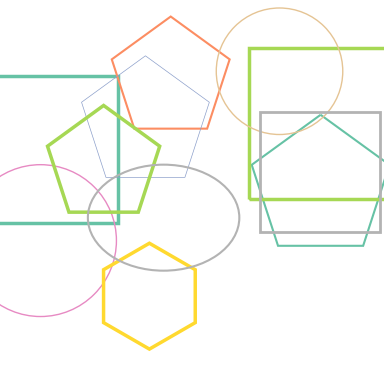[{"shape": "pentagon", "thickness": 1.5, "radius": 0.94, "center": [0.833, 0.514]}, {"shape": "square", "thickness": 2.5, "radius": 0.96, "center": [0.114, 0.612]}, {"shape": "pentagon", "thickness": 1.5, "radius": 0.8, "center": [0.443, 0.796]}, {"shape": "pentagon", "thickness": 0.5, "radius": 0.87, "center": [0.378, 0.681]}, {"shape": "circle", "thickness": 1, "radius": 0.99, "center": [0.105, 0.375]}, {"shape": "square", "thickness": 2.5, "radius": 0.98, "center": [0.844, 0.678]}, {"shape": "pentagon", "thickness": 2.5, "radius": 0.77, "center": [0.269, 0.573]}, {"shape": "hexagon", "thickness": 2.5, "radius": 0.69, "center": [0.388, 0.231]}, {"shape": "circle", "thickness": 1, "radius": 0.82, "center": [0.726, 0.815]}, {"shape": "oval", "thickness": 1.5, "radius": 0.98, "center": [0.425, 0.435]}, {"shape": "square", "thickness": 2, "radius": 0.78, "center": [0.83, 0.553]}]